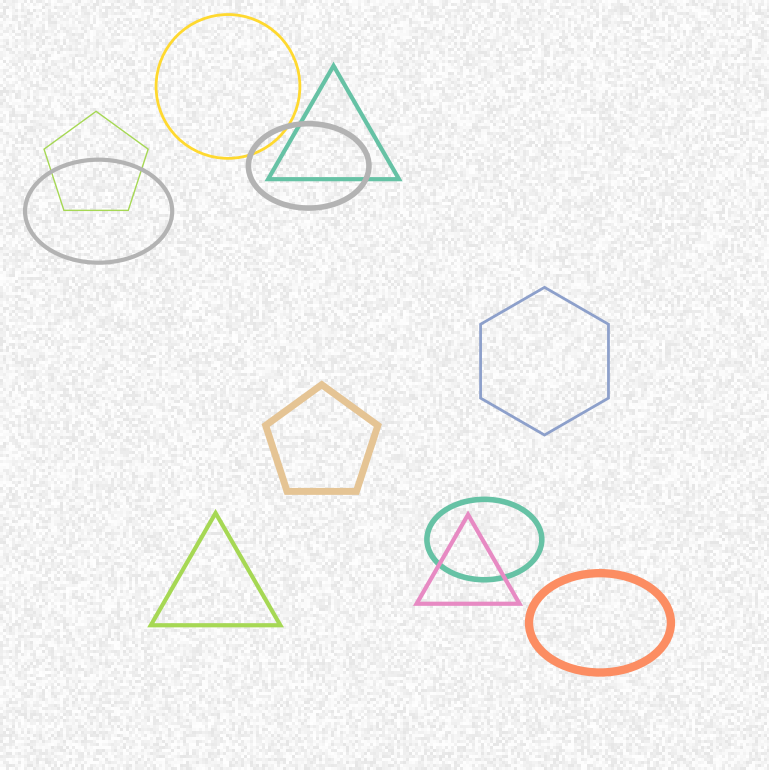[{"shape": "triangle", "thickness": 1.5, "radius": 0.49, "center": [0.433, 0.816]}, {"shape": "oval", "thickness": 2, "radius": 0.37, "center": [0.629, 0.299]}, {"shape": "oval", "thickness": 3, "radius": 0.46, "center": [0.779, 0.191]}, {"shape": "hexagon", "thickness": 1, "radius": 0.48, "center": [0.707, 0.531]}, {"shape": "triangle", "thickness": 1.5, "radius": 0.39, "center": [0.608, 0.254]}, {"shape": "triangle", "thickness": 1.5, "radius": 0.49, "center": [0.28, 0.237]}, {"shape": "pentagon", "thickness": 0.5, "radius": 0.36, "center": [0.125, 0.784]}, {"shape": "circle", "thickness": 1, "radius": 0.47, "center": [0.296, 0.888]}, {"shape": "pentagon", "thickness": 2.5, "radius": 0.38, "center": [0.418, 0.424]}, {"shape": "oval", "thickness": 2, "radius": 0.39, "center": [0.401, 0.785]}, {"shape": "oval", "thickness": 1.5, "radius": 0.48, "center": [0.128, 0.726]}]